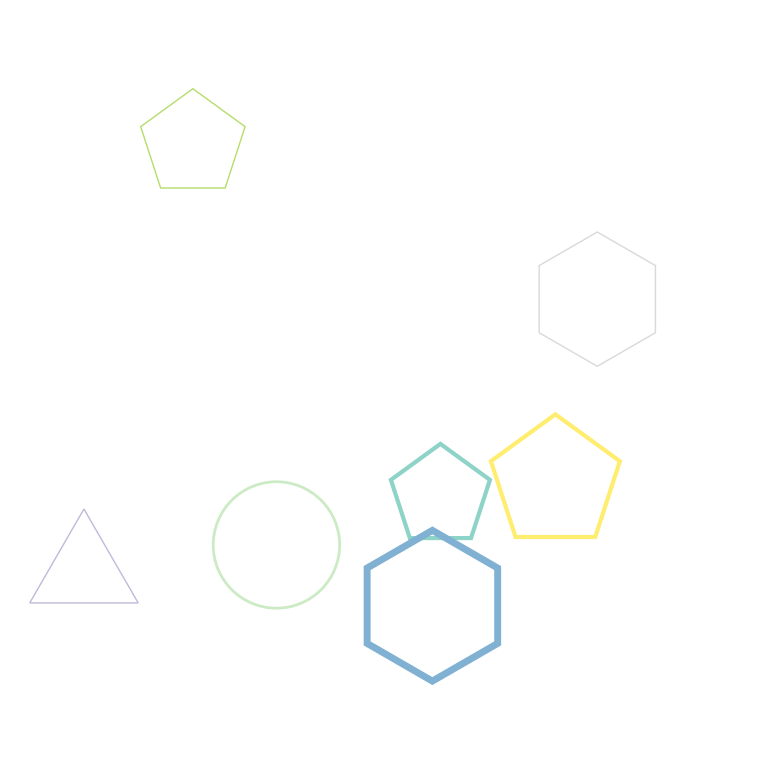[{"shape": "pentagon", "thickness": 1.5, "radius": 0.34, "center": [0.572, 0.356]}, {"shape": "triangle", "thickness": 0.5, "radius": 0.41, "center": [0.109, 0.258]}, {"shape": "hexagon", "thickness": 2.5, "radius": 0.49, "center": [0.562, 0.213]}, {"shape": "pentagon", "thickness": 0.5, "radius": 0.36, "center": [0.251, 0.813]}, {"shape": "hexagon", "thickness": 0.5, "radius": 0.44, "center": [0.776, 0.611]}, {"shape": "circle", "thickness": 1, "radius": 0.41, "center": [0.359, 0.292]}, {"shape": "pentagon", "thickness": 1.5, "radius": 0.44, "center": [0.721, 0.374]}]